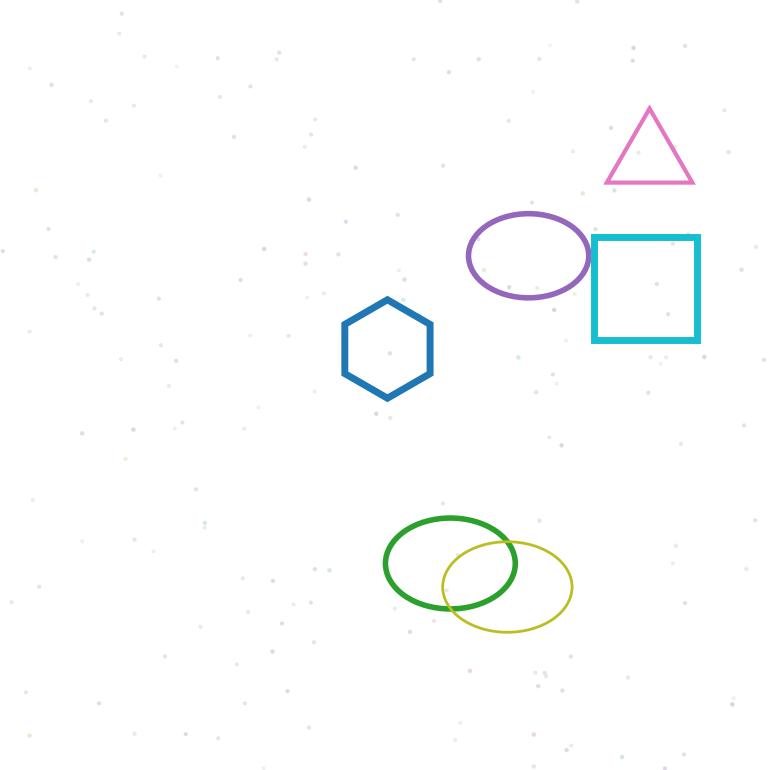[{"shape": "hexagon", "thickness": 2.5, "radius": 0.32, "center": [0.503, 0.547]}, {"shape": "oval", "thickness": 2, "radius": 0.42, "center": [0.585, 0.268]}, {"shape": "oval", "thickness": 2, "radius": 0.39, "center": [0.687, 0.668]}, {"shape": "triangle", "thickness": 1.5, "radius": 0.32, "center": [0.844, 0.795]}, {"shape": "oval", "thickness": 1, "radius": 0.42, "center": [0.659, 0.238]}, {"shape": "square", "thickness": 2.5, "radius": 0.34, "center": [0.838, 0.625]}]